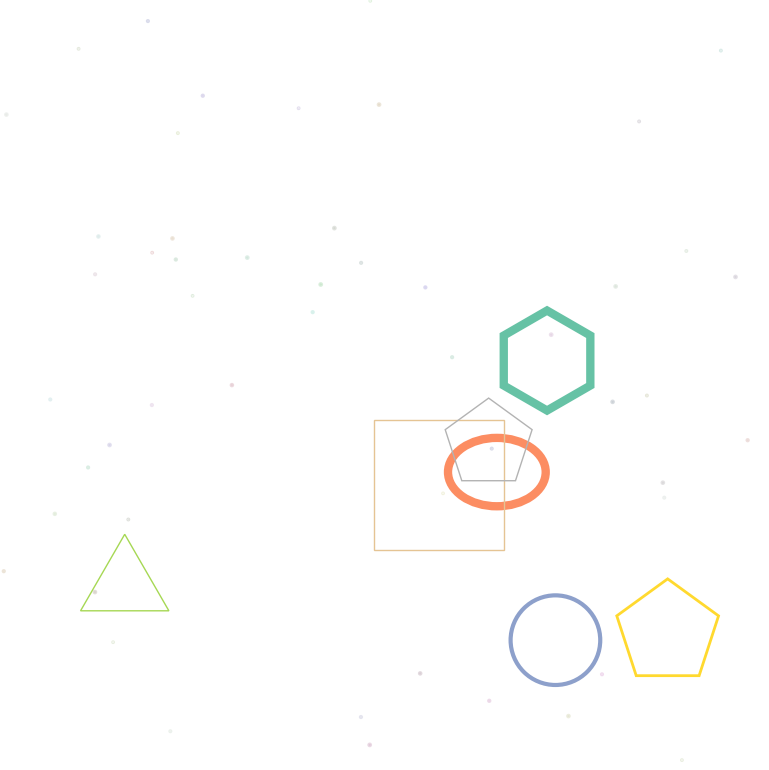[{"shape": "hexagon", "thickness": 3, "radius": 0.32, "center": [0.71, 0.532]}, {"shape": "oval", "thickness": 3, "radius": 0.32, "center": [0.645, 0.387]}, {"shape": "circle", "thickness": 1.5, "radius": 0.29, "center": [0.721, 0.169]}, {"shape": "triangle", "thickness": 0.5, "radius": 0.33, "center": [0.162, 0.24]}, {"shape": "pentagon", "thickness": 1, "radius": 0.35, "center": [0.867, 0.179]}, {"shape": "square", "thickness": 0.5, "radius": 0.42, "center": [0.57, 0.37]}, {"shape": "pentagon", "thickness": 0.5, "radius": 0.3, "center": [0.635, 0.424]}]